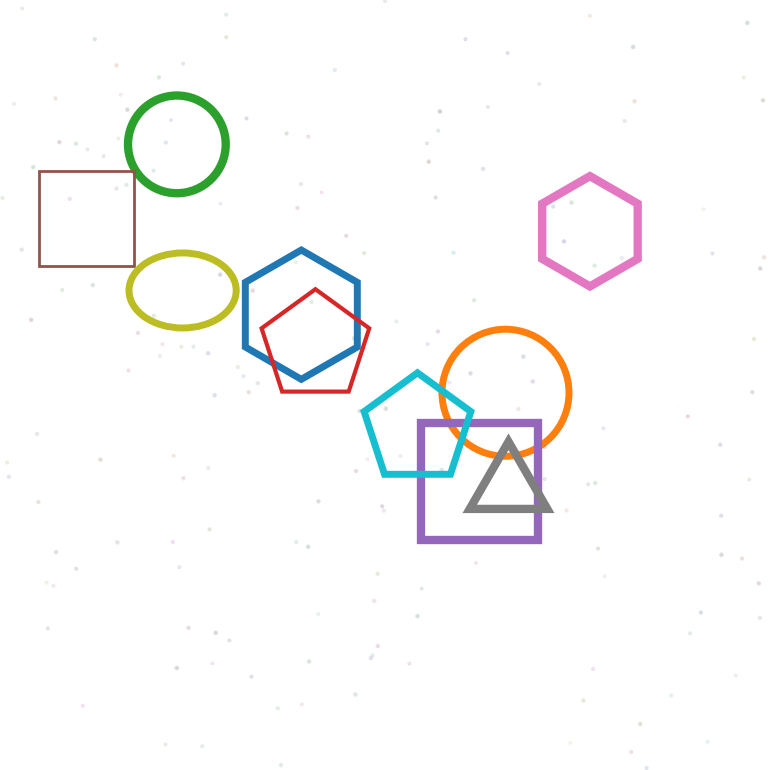[{"shape": "hexagon", "thickness": 2.5, "radius": 0.42, "center": [0.391, 0.591]}, {"shape": "circle", "thickness": 2.5, "radius": 0.41, "center": [0.656, 0.49]}, {"shape": "circle", "thickness": 3, "radius": 0.32, "center": [0.23, 0.813]}, {"shape": "pentagon", "thickness": 1.5, "radius": 0.37, "center": [0.41, 0.551]}, {"shape": "square", "thickness": 3, "radius": 0.38, "center": [0.623, 0.375]}, {"shape": "square", "thickness": 1, "radius": 0.31, "center": [0.113, 0.716]}, {"shape": "hexagon", "thickness": 3, "radius": 0.36, "center": [0.766, 0.7]}, {"shape": "triangle", "thickness": 3, "radius": 0.29, "center": [0.66, 0.368]}, {"shape": "oval", "thickness": 2.5, "radius": 0.35, "center": [0.237, 0.623]}, {"shape": "pentagon", "thickness": 2.5, "radius": 0.36, "center": [0.542, 0.443]}]